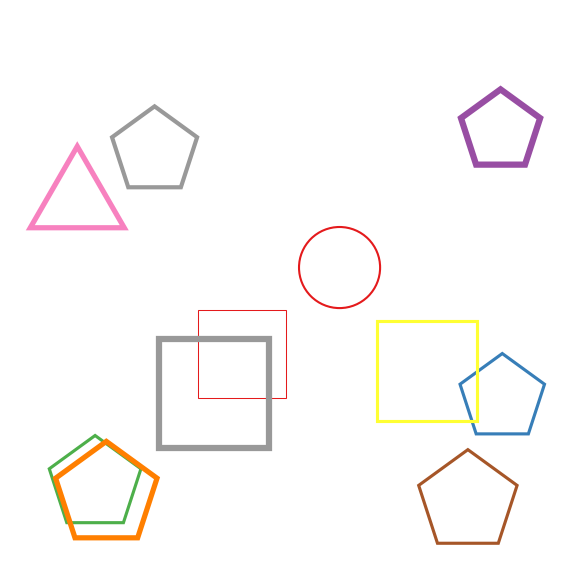[{"shape": "square", "thickness": 0.5, "radius": 0.38, "center": [0.418, 0.386]}, {"shape": "circle", "thickness": 1, "radius": 0.35, "center": [0.588, 0.536]}, {"shape": "pentagon", "thickness": 1.5, "radius": 0.38, "center": [0.87, 0.31]}, {"shape": "pentagon", "thickness": 1.5, "radius": 0.42, "center": [0.165, 0.162]}, {"shape": "pentagon", "thickness": 3, "radius": 0.36, "center": [0.867, 0.772]}, {"shape": "pentagon", "thickness": 2.5, "radius": 0.46, "center": [0.184, 0.143]}, {"shape": "square", "thickness": 1.5, "radius": 0.43, "center": [0.74, 0.357]}, {"shape": "pentagon", "thickness": 1.5, "radius": 0.45, "center": [0.81, 0.131]}, {"shape": "triangle", "thickness": 2.5, "radius": 0.47, "center": [0.134, 0.652]}, {"shape": "pentagon", "thickness": 2, "radius": 0.39, "center": [0.268, 0.738]}, {"shape": "square", "thickness": 3, "radius": 0.48, "center": [0.371, 0.318]}]